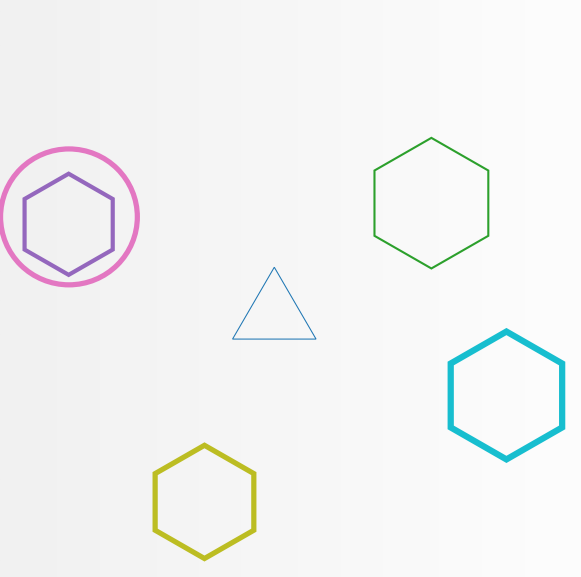[{"shape": "triangle", "thickness": 0.5, "radius": 0.41, "center": [0.472, 0.453]}, {"shape": "hexagon", "thickness": 1, "radius": 0.57, "center": [0.742, 0.647]}, {"shape": "hexagon", "thickness": 2, "radius": 0.44, "center": [0.118, 0.611]}, {"shape": "circle", "thickness": 2.5, "radius": 0.59, "center": [0.119, 0.624]}, {"shape": "hexagon", "thickness": 2.5, "radius": 0.49, "center": [0.352, 0.13]}, {"shape": "hexagon", "thickness": 3, "radius": 0.55, "center": [0.871, 0.314]}]